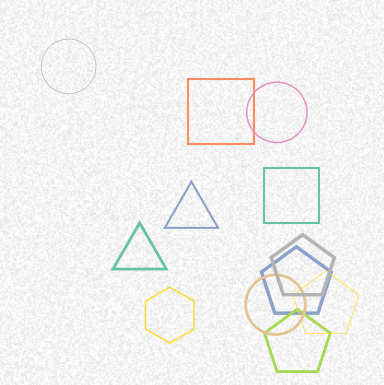[{"shape": "square", "thickness": 1.5, "radius": 0.36, "center": [0.757, 0.491]}, {"shape": "triangle", "thickness": 2, "radius": 0.4, "center": [0.363, 0.341]}, {"shape": "square", "thickness": 1.5, "radius": 0.42, "center": [0.574, 0.711]}, {"shape": "pentagon", "thickness": 2.5, "radius": 0.48, "center": [0.77, 0.264]}, {"shape": "triangle", "thickness": 1.5, "radius": 0.4, "center": [0.497, 0.448]}, {"shape": "circle", "thickness": 1, "radius": 0.39, "center": [0.719, 0.708]}, {"shape": "pentagon", "thickness": 2, "radius": 0.45, "center": [0.772, 0.107]}, {"shape": "hexagon", "thickness": 1, "radius": 0.36, "center": [0.441, 0.181]}, {"shape": "pentagon", "thickness": 0.5, "radius": 0.45, "center": [0.846, 0.206]}, {"shape": "circle", "thickness": 2, "radius": 0.39, "center": [0.716, 0.208]}, {"shape": "pentagon", "thickness": 2.5, "radius": 0.43, "center": [0.786, 0.304]}, {"shape": "circle", "thickness": 0.5, "radius": 0.36, "center": [0.178, 0.828]}]